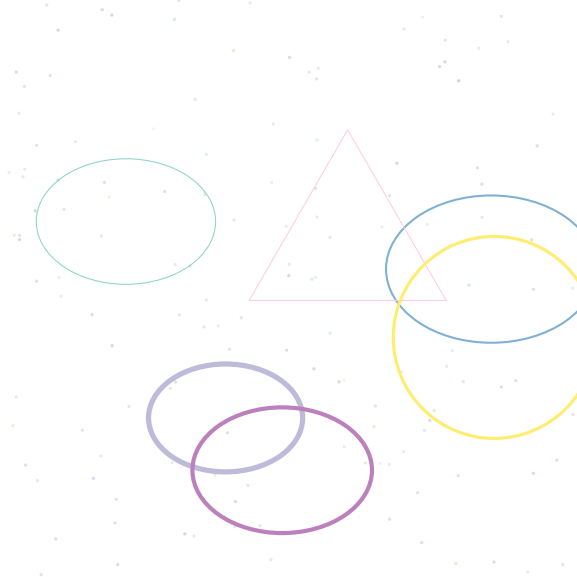[{"shape": "oval", "thickness": 0.5, "radius": 0.78, "center": [0.218, 0.616]}, {"shape": "oval", "thickness": 2.5, "radius": 0.67, "center": [0.391, 0.275]}, {"shape": "oval", "thickness": 1, "radius": 0.91, "center": [0.851, 0.533]}, {"shape": "triangle", "thickness": 0.5, "radius": 0.99, "center": [0.602, 0.577]}, {"shape": "oval", "thickness": 2, "radius": 0.78, "center": [0.489, 0.185]}, {"shape": "circle", "thickness": 1.5, "radius": 0.87, "center": [0.856, 0.415]}]